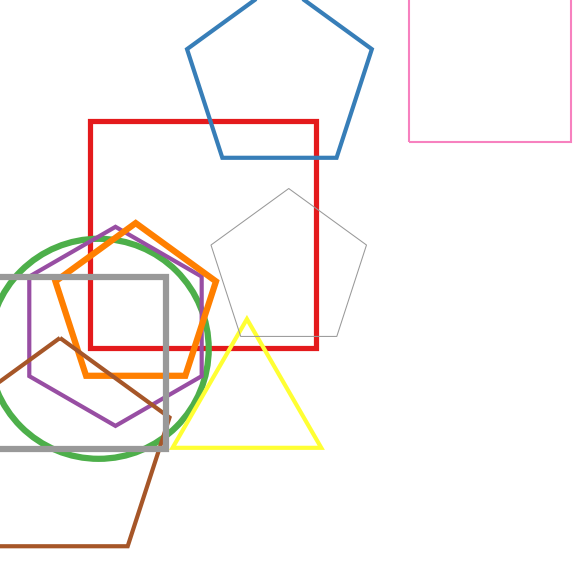[{"shape": "square", "thickness": 2.5, "radius": 0.98, "center": [0.352, 0.594]}, {"shape": "pentagon", "thickness": 2, "radius": 0.84, "center": [0.484, 0.862]}, {"shape": "circle", "thickness": 3, "radius": 0.95, "center": [0.171, 0.395]}, {"shape": "hexagon", "thickness": 2, "radius": 0.86, "center": [0.2, 0.434]}, {"shape": "pentagon", "thickness": 3, "radius": 0.73, "center": [0.235, 0.467]}, {"shape": "triangle", "thickness": 2, "radius": 0.74, "center": [0.428, 0.298]}, {"shape": "pentagon", "thickness": 2, "radius": 1.0, "center": [0.104, 0.215]}, {"shape": "square", "thickness": 1, "radius": 0.7, "center": [0.849, 0.893]}, {"shape": "square", "thickness": 3, "radius": 0.74, "center": [0.139, 0.371]}, {"shape": "pentagon", "thickness": 0.5, "radius": 0.71, "center": [0.5, 0.531]}]